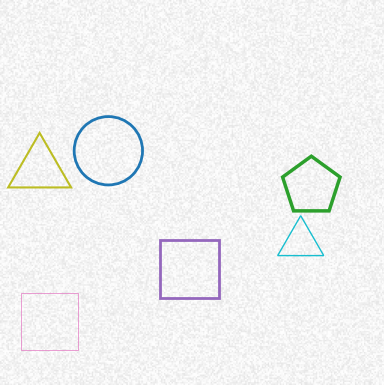[{"shape": "circle", "thickness": 2, "radius": 0.44, "center": [0.281, 0.608]}, {"shape": "pentagon", "thickness": 2.5, "radius": 0.39, "center": [0.809, 0.516]}, {"shape": "square", "thickness": 2, "radius": 0.38, "center": [0.492, 0.3]}, {"shape": "square", "thickness": 0.5, "radius": 0.37, "center": [0.128, 0.165]}, {"shape": "triangle", "thickness": 1.5, "radius": 0.47, "center": [0.103, 0.56]}, {"shape": "triangle", "thickness": 1, "radius": 0.35, "center": [0.781, 0.371]}]